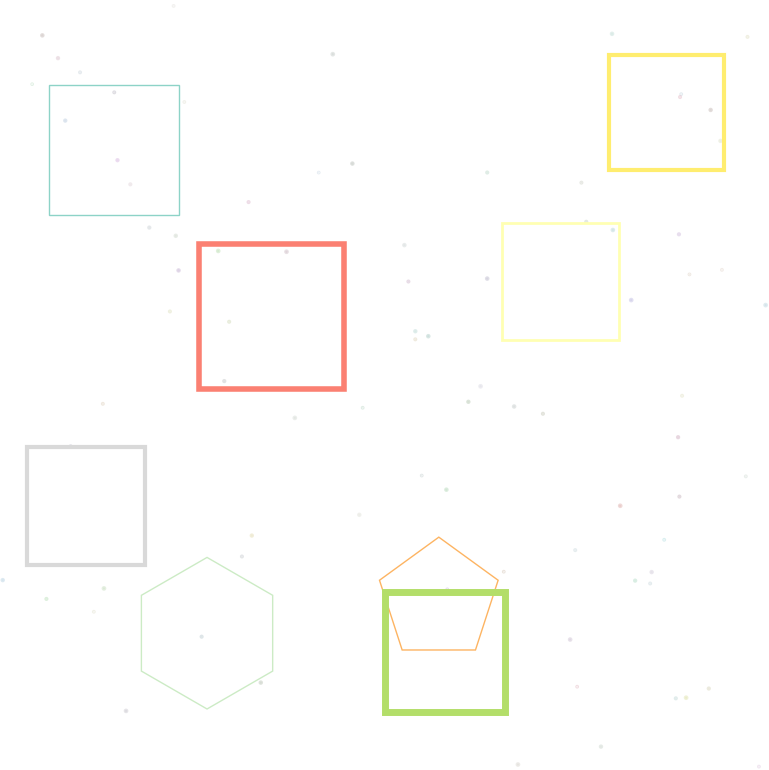[{"shape": "square", "thickness": 0.5, "radius": 0.42, "center": [0.148, 0.806]}, {"shape": "square", "thickness": 1, "radius": 0.38, "center": [0.728, 0.634]}, {"shape": "square", "thickness": 2, "radius": 0.47, "center": [0.352, 0.588]}, {"shape": "pentagon", "thickness": 0.5, "radius": 0.4, "center": [0.57, 0.221]}, {"shape": "square", "thickness": 2.5, "radius": 0.39, "center": [0.578, 0.153]}, {"shape": "square", "thickness": 1.5, "radius": 0.38, "center": [0.112, 0.343]}, {"shape": "hexagon", "thickness": 0.5, "radius": 0.49, "center": [0.269, 0.178]}, {"shape": "square", "thickness": 1.5, "radius": 0.37, "center": [0.866, 0.854]}]